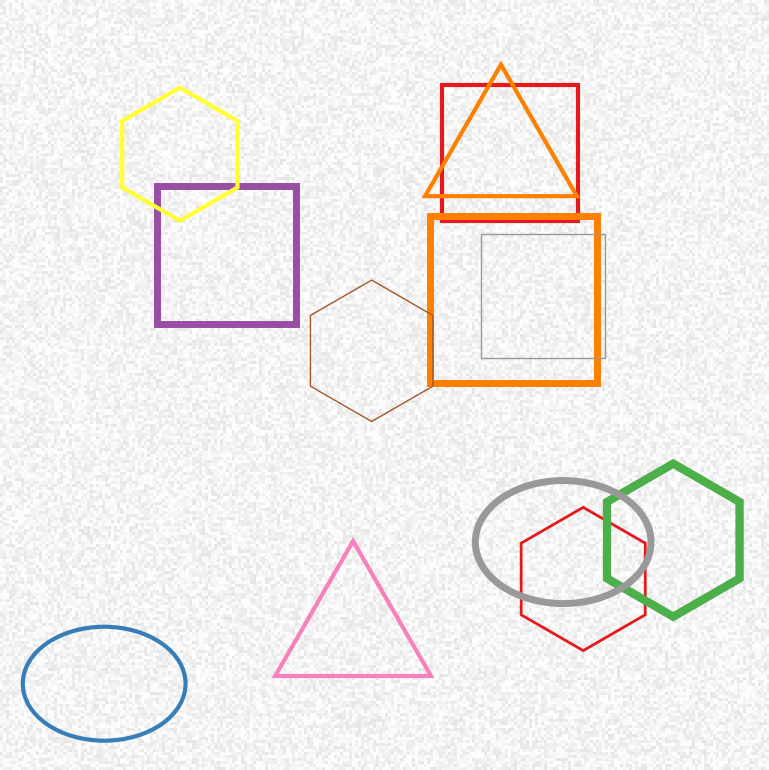[{"shape": "hexagon", "thickness": 1, "radius": 0.47, "center": [0.757, 0.248]}, {"shape": "square", "thickness": 1.5, "radius": 0.44, "center": [0.662, 0.802]}, {"shape": "oval", "thickness": 1.5, "radius": 0.53, "center": [0.135, 0.112]}, {"shape": "hexagon", "thickness": 3, "radius": 0.5, "center": [0.874, 0.298]}, {"shape": "square", "thickness": 2.5, "radius": 0.45, "center": [0.294, 0.668]}, {"shape": "triangle", "thickness": 1.5, "radius": 0.57, "center": [0.651, 0.802]}, {"shape": "square", "thickness": 2.5, "radius": 0.54, "center": [0.667, 0.611]}, {"shape": "hexagon", "thickness": 1.5, "radius": 0.43, "center": [0.234, 0.8]}, {"shape": "hexagon", "thickness": 0.5, "radius": 0.46, "center": [0.483, 0.544]}, {"shape": "triangle", "thickness": 1.5, "radius": 0.58, "center": [0.459, 0.18]}, {"shape": "oval", "thickness": 2.5, "radius": 0.57, "center": [0.731, 0.296]}, {"shape": "square", "thickness": 0.5, "radius": 0.4, "center": [0.705, 0.615]}]